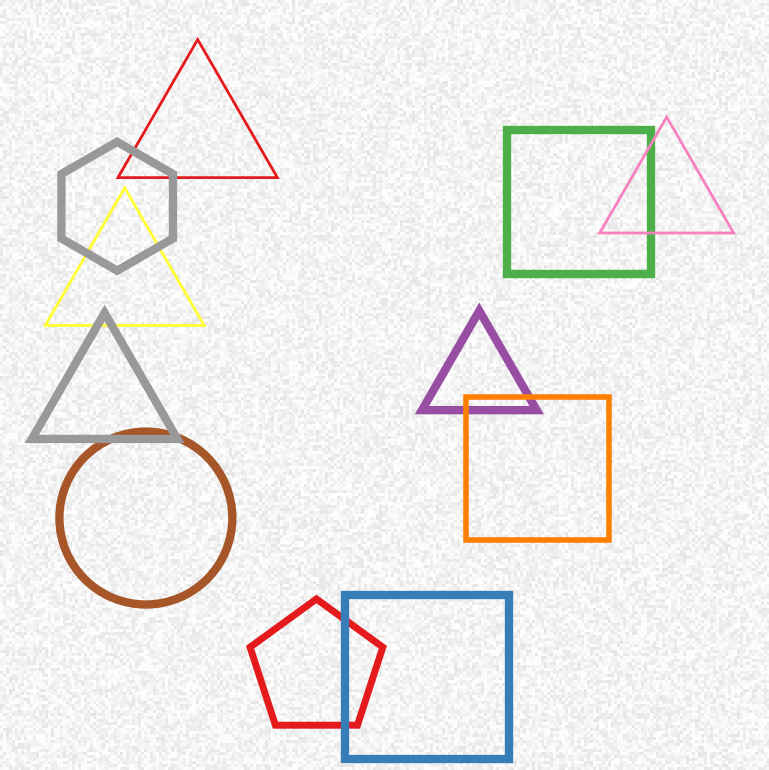[{"shape": "pentagon", "thickness": 2.5, "radius": 0.45, "center": [0.411, 0.131]}, {"shape": "triangle", "thickness": 1, "radius": 0.6, "center": [0.257, 0.829]}, {"shape": "square", "thickness": 3, "radius": 0.53, "center": [0.555, 0.121]}, {"shape": "square", "thickness": 3, "radius": 0.47, "center": [0.752, 0.738]}, {"shape": "triangle", "thickness": 3, "radius": 0.43, "center": [0.622, 0.51]}, {"shape": "square", "thickness": 2, "radius": 0.46, "center": [0.699, 0.391]}, {"shape": "triangle", "thickness": 1, "radius": 0.6, "center": [0.162, 0.637]}, {"shape": "circle", "thickness": 3, "radius": 0.56, "center": [0.189, 0.327]}, {"shape": "triangle", "thickness": 1, "radius": 0.5, "center": [0.866, 0.748]}, {"shape": "triangle", "thickness": 3, "radius": 0.55, "center": [0.136, 0.484]}, {"shape": "hexagon", "thickness": 3, "radius": 0.42, "center": [0.152, 0.732]}]